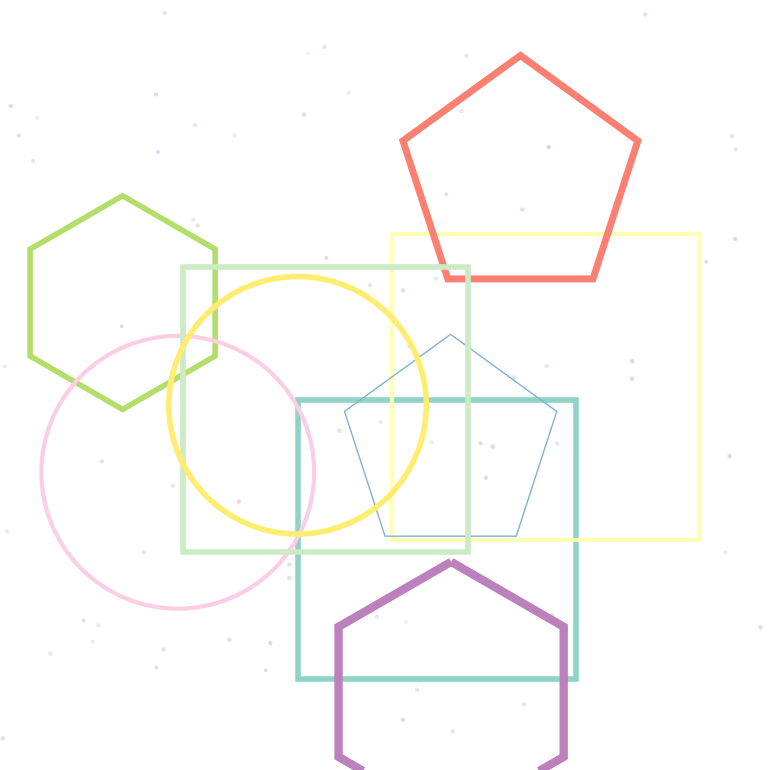[{"shape": "square", "thickness": 2, "radius": 0.9, "center": [0.567, 0.299]}, {"shape": "square", "thickness": 1.5, "radius": 1.0, "center": [0.709, 0.497]}, {"shape": "pentagon", "thickness": 2.5, "radius": 0.8, "center": [0.676, 0.768]}, {"shape": "pentagon", "thickness": 0.5, "radius": 0.72, "center": [0.585, 0.421]}, {"shape": "hexagon", "thickness": 2, "radius": 0.69, "center": [0.159, 0.607]}, {"shape": "circle", "thickness": 1.5, "radius": 0.89, "center": [0.231, 0.387]}, {"shape": "hexagon", "thickness": 3, "radius": 0.84, "center": [0.586, 0.102]}, {"shape": "square", "thickness": 2, "radius": 0.92, "center": [0.422, 0.468]}, {"shape": "circle", "thickness": 2, "radius": 0.84, "center": [0.386, 0.474]}]